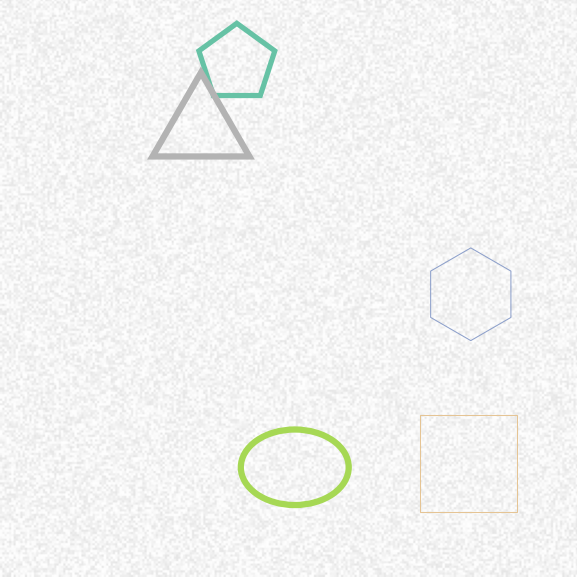[{"shape": "pentagon", "thickness": 2.5, "radius": 0.35, "center": [0.41, 0.89]}, {"shape": "hexagon", "thickness": 0.5, "radius": 0.4, "center": [0.815, 0.49]}, {"shape": "oval", "thickness": 3, "radius": 0.47, "center": [0.51, 0.19]}, {"shape": "square", "thickness": 0.5, "radius": 0.42, "center": [0.811, 0.197]}, {"shape": "triangle", "thickness": 3, "radius": 0.48, "center": [0.348, 0.777]}]